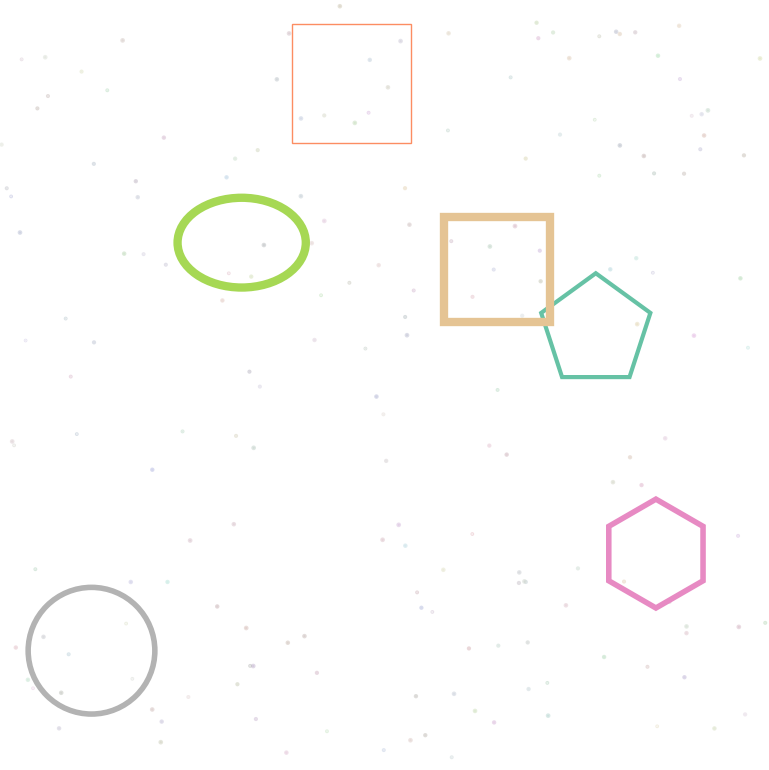[{"shape": "pentagon", "thickness": 1.5, "radius": 0.37, "center": [0.774, 0.571]}, {"shape": "square", "thickness": 0.5, "radius": 0.39, "center": [0.456, 0.892]}, {"shape": "hexagon", "thickness": 2, "radius": 0.35, "center": [0.852, 0.281]}, {"shape": "oval", "thickness": 3, "radius": 0.42, "center": [0.314, 0.685]}, {"shape": "square", "thickness": 3, "radius": 0.34, "center": [0.645, 0.65]}, {"shape": "circle", "thickness": 2, "radius": 0.41, "center": [0.119, 0.155]}]